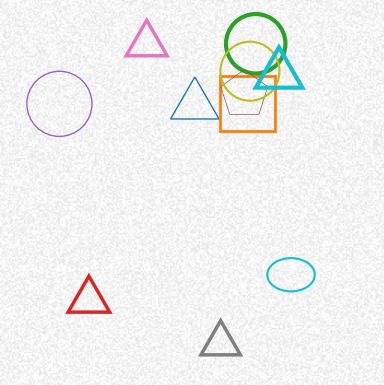[{"shape": "triangle", "thickness": 1, "radius": 0.36, "center": [0.506, 0.727]}, {"shape": "square", "thickness": 2, "radius": 0.36, "center": [0.644, 0.73]}, {"shape": "circle", "thickness": 3, "radius": 0.39, "center": [0.664, 0.886]}, {"shape": "triangle", "thickness": 2.5, "radius": 0.31, "center": [0.231, 0.22]}, {"shape": "circle", "thickness": 1, "radius": 0.42, "center": [0.154, 0.73]}, {"shape": "pentagon", "thickness": 0.5, "radius": 0.32, "center": [0.635, 0.755]}, {"shape": "triangle", "thickness": 2.5, "radius": 0.31, "center": [0.381, 0.886]}, {"shape": "triangle", "thickness": 2.5, "radius": 0.3, "center": [0.573, 0.108]}, {"shape": "circle", "thickness": 1.5, "radius": 0.38, "center": [0.649, 0.815]}, {"shape": "oval", "thickness": 1.5, "radius": 0.31, "center": [0.756, 0.286]}, {"shape": "triangle", "thickness": 3, "radius": 0.35, "center": [0.725, 0.807]}]